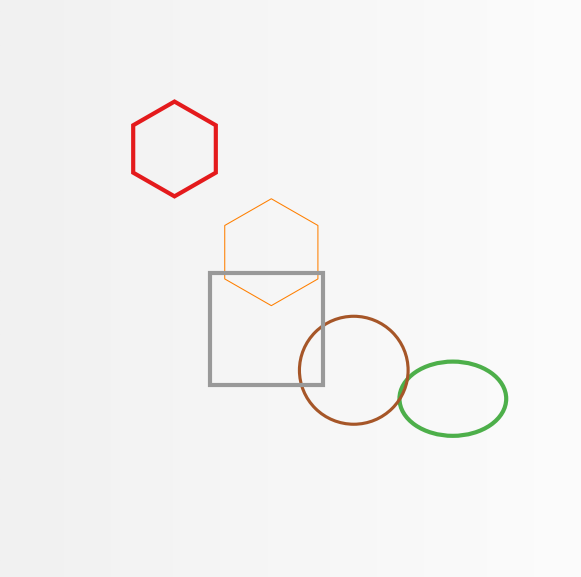[{"shape": "hexagon", "thickness": 2, "radius": 0.41, "center": [0.3, 0.741]}, {"shape": "oval", "thickness": 2, "radius": 0.46, "center": [0.779, 0.309]}, {"shape": "hexagon", "thickness": 0.5, "radius": 0.46, "center": [0.467, 0.562]}, {"shape": "circle", "thickness": 1.5, "radius": 0.47, "center": [0.609, 0.358]}, {"shape": "square", "thickness": 2, "radius": 0.49, "center": [0.459, 0.429]}]